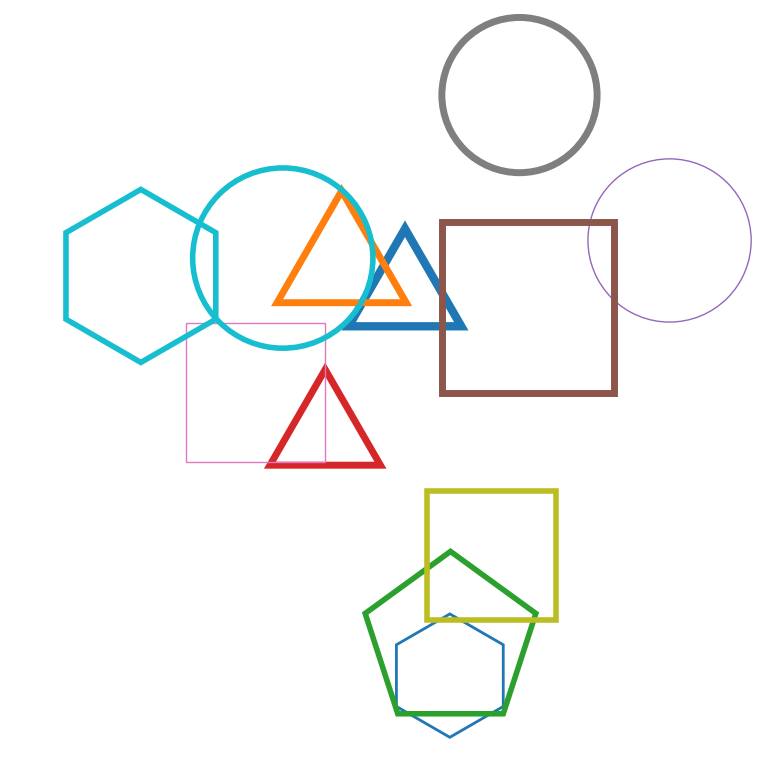[{"shape": "hexagon", "thickness": 1, "radius": 0.4, "center": [0.584, 0.123]}, {"shape": "triangle", "thickness": 3, "radius": 0.42, "center": [0.526, 0.618]}, {"shape": "triangle", "thickness": 2.5, "radius": 0.48, "center": [0.444, 0.655]}, {"shape": "pentagon", "thickness": 2, "radius": 0.58, "center": [0.585, 0.167]}, {"shape": "triangle", "thickness": 2.5, "radius": 0.41, "center": [0.422, 0.437]}, {"shape": "circle", "thickness": 0.5, "radius": 0.53, "center": [0.87, 0.688]}, {"shape": "square", "thickness": 2.5, "radius": 0.56, "center": [0.686, 0.601]}, {"shape": "square", "thickness": 0.5, "radius": 0.45, "center": [0.331, 0.491]}, {"shape": "circle", "thickness": 2.5, "radius": 0.5, "center": [0.675, 0.877]}, {"shape": "square", "thickness": 2, "radius": 0.42, "center": [0.638, 0.279]}, {"shape": "hexagon", "thickness": 2, "radius": 0.56, "center": [0.183, 0.642]}, {"shape": "circle", "thickness": 2, "radius": 0.59, "center": [0.367, 0.665]}]